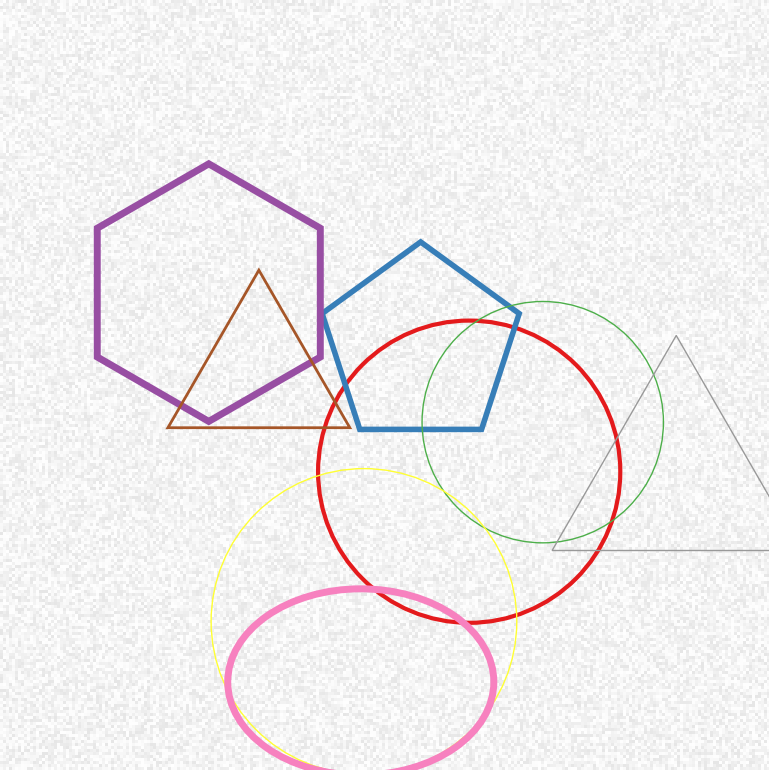[{"shape": "circle", "thickness": 1.5, "radius": 0.98, "center": [0.609, 0.387]}, {"shape": "pentagon", "thickness": 2, "radius": 0.67, "center": [0.546, 0.551]}, {"shape": "circle", "thickness": 0.5, "radius": 0.78, "center": [0.705, 0.452]}, {"shape": "hexagon", "thickness": 2.5, "radius": 0.84, "center": [0.271, 0.62]}, {"shape": "circle", "thickness": 0.5, "radius": 0.99, "center": [0.473, 0.193]}, {"shape": "triangle", "thickness": 1, "radius": 0.68, "center": [0.336, 0.513]}, {"shape": "oval", "thickness": 2.5, "radius": 0.86, "center": [0.469, 0.114]}, {"shape": "triangle", "thickness": 0.5, "radius": 0.93, "center": [0.878, 0.378]}]